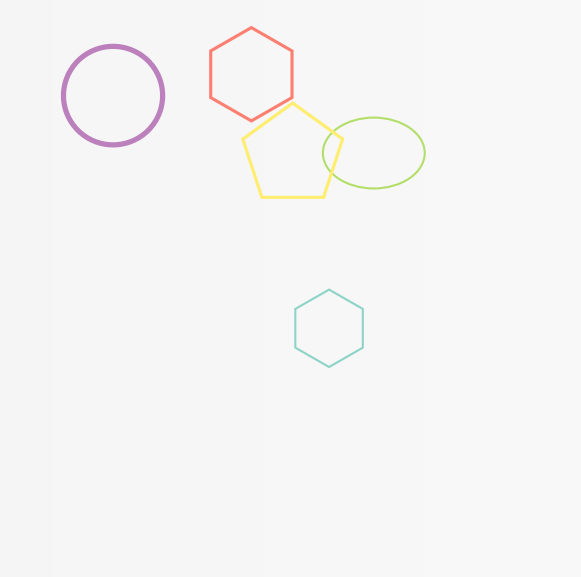[{"shape": "hexagon", "thickness": 1, "radius": 0.34, "center": [0.566, 0.431]}, {"shape": "hexagon", "thickness": 1.5, "radius": 0.4, "center": [0.432, 0.871]}, {"shape": "oval", "thickness": 1, "radius": 0.44, "center": [0.643, 0.734]}, {"shape": "circle", "thickness": 2.5, "radius": 0.43, "center": [0.195, 0.834]}, {"shape": "pentagon", "thickness": 1.5, "radius": 0.45, "center": [0.504, 0.73]}]